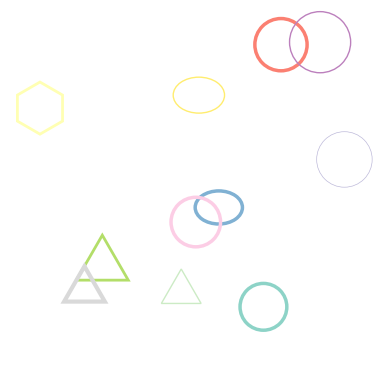[{"shape": "circle", "thickness": 2.5, "radius": 0.3, "center": [0.684, 0.203]}, {"shape": "hexagon", "thickness": 2, "radius": 0.34, "center": [0.104, 0.719]}, {"shape": "circle", "thickness": 0.5, "radius": 0.36, "center": [0.895, 0.586]}, {"shape": "circle", "thickness": 2.5, "radius": 0.34, "center": [0.73, 0.884]}, {"shape": "oval", "thickness": 2.5, "radius": 0.31, "center": [0.568, 0.461]}, {"shape": "triangle", "thickness": 2, "radius": 0.39, "center": [0.266, 0.311]}, {"shape": "circle", "thickness": 2.5, "radius": 0.32, "center": [0.509, 0.423]}, {"shape": "triangle", "thickness": 3, "radius": 0.31, "center": [0.219, 0.247]}, {"shape": "circle", "thickness": 1, "radius": 0.4, "center": [0.831, 0.89]}, {"shape": "triangle", "thickness": 1, "radius": 0.3, "center": [0.471, 0.242]}, {"shape": "oval", "thickness": 1, "radius": 0.33, "center": [0.517, 0.753]}]